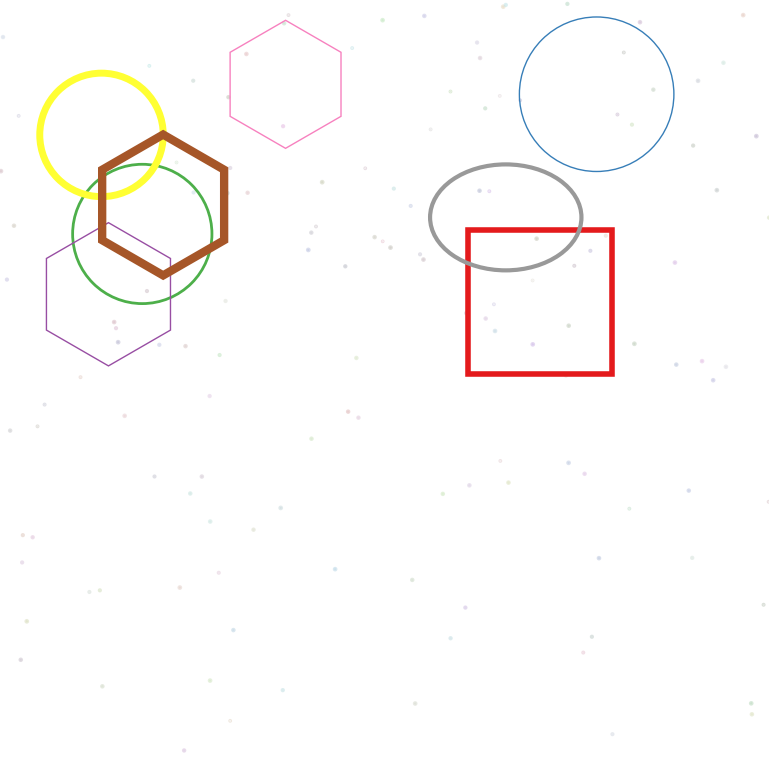[{"shape": "square", "thickness": 2, "radius": 0.47, "center": [0.701, 0.608]}, {"shape": "circle", "thickness": 0.5, "radius": 0.5, "center": [0.775, 0.878]}, {"shape": "circle", "thickness": 1, "radius": 0.45, "center": [0.185, 0.696]}, {"shape": "hexagon", "thickness": 0.5, "radius": 0.47, "center": [0.141, 0.618]}, {"shape": "circle", "thickness": 2.5, "radius": 0.4, "center": [0.132, 0.825]}, {"shape": "hexagon", "thickness": 3, "radius": 0.46, "center": [0.212, 0.734]}, {"shape": "hexagon", "thickness": 0.5, "radius": 0.42, "center": [0.371, 0.891]}, {"shape": "oval", "thickness": 1.5, "radius": 0.49, "center": [0.657, 0.718]}]